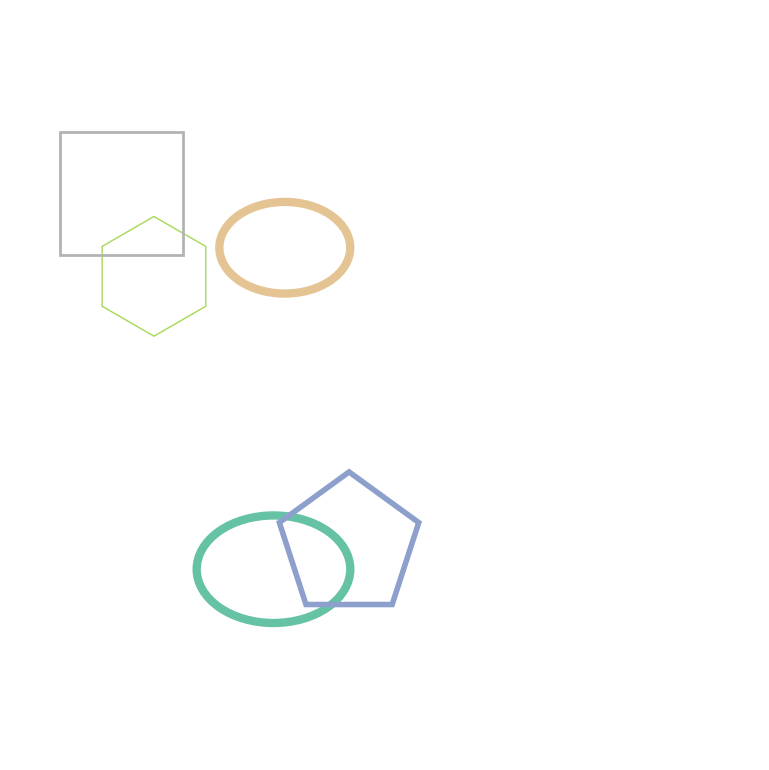[{"shape": "oval", "thickness": 3, "radius": 0.5, "center": [0.355, 0.261]}, {"shape": "pentagon", "thickness": 2, "radius": 0.48, "center": [0.453, 0.292]}, {"shape": "hexagon", "thickness": 0.5, "radius": 0.39, "center": [0.2, 0.641]}, {"shape": "oval", "thickness": 3, "radius": 0.43, "center": [0.37, 0.678]}, {"shape": "square", "thickness": 1, "radius": 0.4, "center": [0.158, 0.749]}]